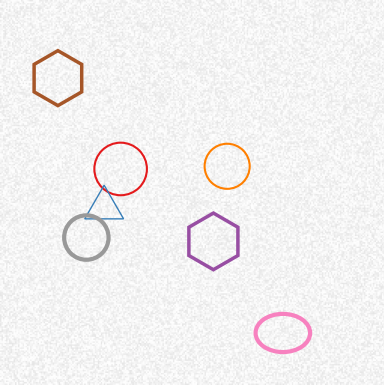[{"shape": "circle", "thickness": 1.5, "radius": 0.34, "center": [0.313, 0.561]}, {"shape": "triangle", "thickness": 1, "radius": 0.29, "center": [0.271, 0.461]}, {"shape": "hexagon", "thickness": 2.5, "radius": 0.37, "center": [0.554, 0.373]}, {"shape": "circle", "thickness": 1.5, "radius": 0.29, "center": [0.59, 0.568]}, {"shape": "hexagon", "thickness": 2.5, "radius": 0.36, "center": [0.15, 0.797]}, {"shape": "oval", "thickness": 3, "radius": 0.35, "center": [0.735, 0.135]}, {"shape": "circle", "thickness": 3, "radius": 0.29, "center": [0.224, 0.383]}]